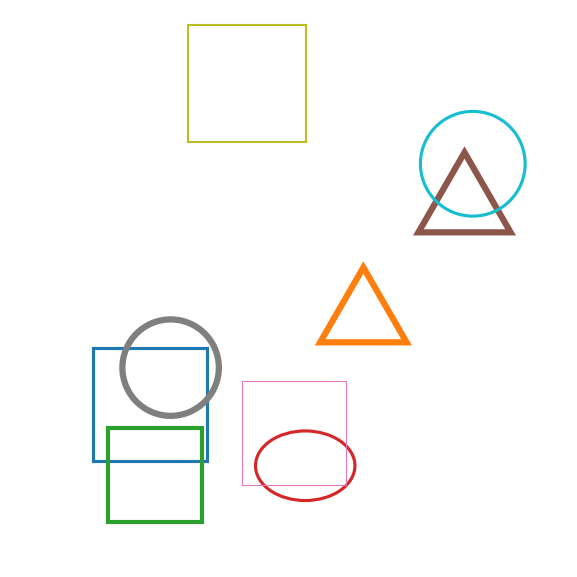[{"shape": "square", "thickness": 1.5, "radius": 0.49, "center": [0.26, 0.299]}, {"shape": "triangle", "thickness": 3, "radius": 0.43, "center": [0.629, 0.45]}, {"shape": "square", "thickness": 2, "radius": 0.41, "center": [0.268, 0.177]}, {"shape": "oval", "thickness": 1.5, "radius": 0.43, "center": [0.529, 0.193]}, {"shape": "triangle", "thickness": 3, "radius": 0.46, "center": [0.804, 0.643]}, {"shape": "square", "thickness": 0.5, "radius": 0.45, "center": [0.509, 0.25]}, {"shape": "circle", "thickness": 3, "radius": 0.42, "center": [0.295, 0.363]}, {"shape": "square", "thickness": 1, "radius": 0.51, "center": [0.428, 0.854]}, {"shape": "circle", "thickness": 1.5, "radius": 0.45, "center": [0.819, 0.716]}]